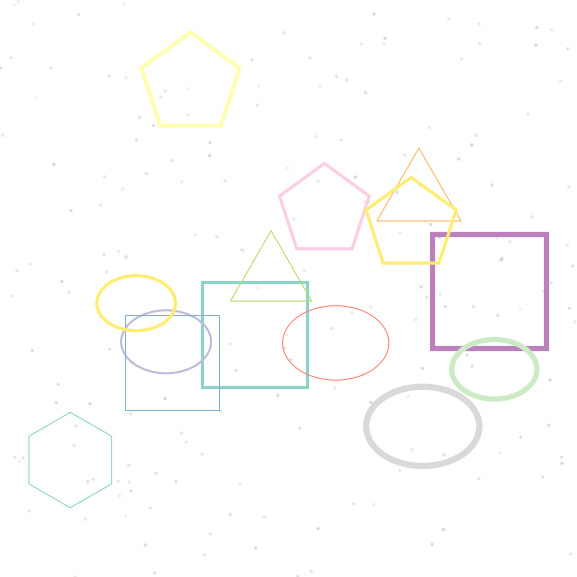[{"shape": "square", "thickness": 1.5, "radius": 0.45, "center": [0.441, 0.42]}, {"shape": "hexagon", "thickness": 0.5, "radius": 0.41, "center": [0.122, 0.202]}, {"shape": "pentagon", "thickness": 2, "radius": 0.45, "center": [0.33, 0.854]}, {"shape": "oval", "thickness": 1, "radius": 0.39, "center": [0.288, 0.407]}, {"shape": "oval", "thickness": 0.5, "radius": 0.46, "center": [0.581, 0.405]}, {"shape": "square", "thickness": 0.5, "radius": 0.41, "center": [0.298, 0.371]}, {"shape": "triangle", "thickness": 0.5, "radius": 0.42, "center": [0.725, 0.659]}, {"shape": "triangle", "thickness": 0.5, "radius": 0.41, "center": [0.469, 0.518]}, {"shape": "pentagon", "thickness": 1.5, "radius": 0.41, "center": [0.562, 0.634]}, {"shape": "oval", "thickness": 3, "radius": 0.49, "center": [0.732, 0.261]}, {"shape": "square", "thickness": 2.5, "radius": 0.49, "center": [0.847, 0.496]}, {"shape": "oval", "thickness": 2.5, "radius": 0.37, "center": [0.856, 0.36]}, {"shape": "pentagon", "thickness": 1.5, "radius": 0.41, "center": [0.712, 0.61]}, {"shape": "oval", "thickness": 1.5, "radius": 0.34, "center": [0.236, 0.474]}]